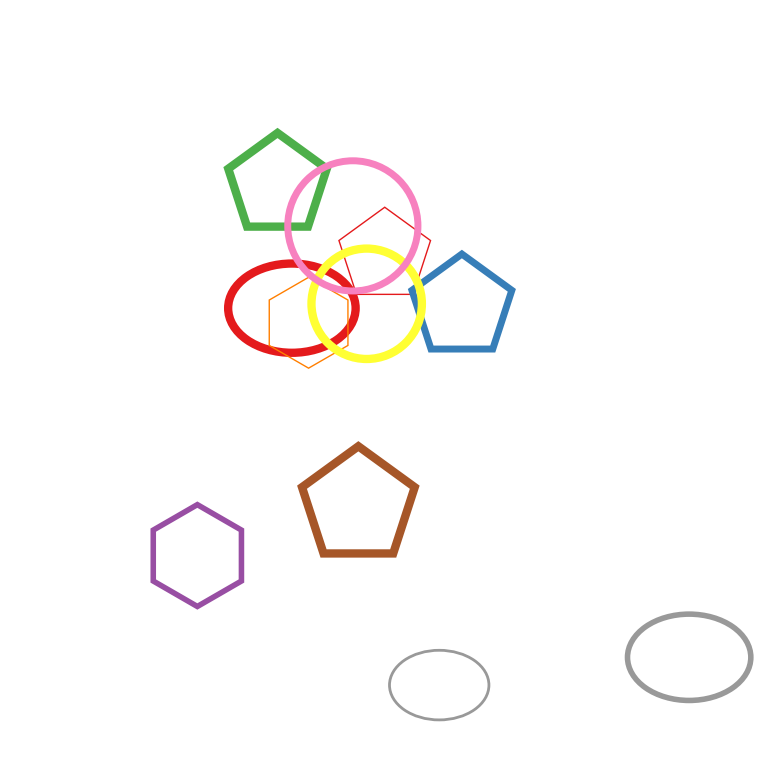[{"shape": "pentagon", "thickness": 0.5, "radius": 0.31, "center": [0.5, 0.668]}, {"shape": "oval", "thickness": 3, "radius": 0.41, "center": [0.379, 0.6]}, {"shape": "pentagon", "thickness": 2.5, "radius": 0.34, "center": [0.6, 0.602]}, {"shape": "pentagon", "thickness": 3, "radius": 0.34, "center": [0.36, 0.76]}, {"shape": "hexagon", "thickness": 2, "radius": 0.33, "center": [0.256, 0.278]}, {"shape": "hexagon", "thickness": 0.5, "radius": 0.29, "center": [0.401, 0.581]}, {"shape": "circle", "thickness": 3, "radius": 0.36, "center": [0.476, 0.605]}, {"shape": "pentagon", "thickness": 3, "radius": 0.38, "center": [0.465, 0.343]}, {"shape": "circle", "thickness": 2.5, "radius": 0.42, "center": [0.458, 0.707]}, {"shape": "oval", "thickness": 1, "radius": 0.32, "center": [0.57, 0.11]}, {"shape": "oval", "thickness": 2, "radius": 0.4, "center": [0.895, 0.146]}]